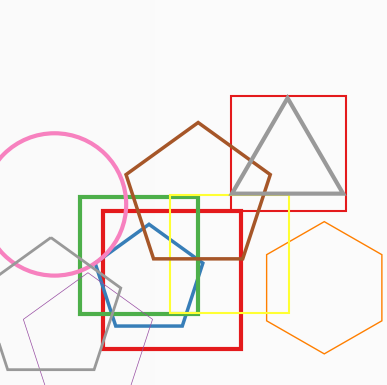[{"shape": "square", "thickness": 1.5, "radius": 0.74, "center": [0.744, 0.601]}, {"shape": "square", "thickness": 3, "radius": 0.89, "center": [0.444, 0.272]}, {"shape": "pentagon", "thickness": 2.5, "radius": 0.73, "center": [0.385, 0.271]}, {"shape": "square", "thickness": 3, "radius": 0.76, "center": [0.358, 0.336]}, {"shape": "pentagon", "thickness": 0.5, "radius": 0.88, "center": [0.227, 0.116]}, {"shape": "hexagon", "thickness": 1, "radius": 0.86, "center": [0.837, 0.253]}, {"shape": "square", "thickness": 1.5, "radius": 0.76, "center": [0.592, 0.34]}, {"shape": "pentagon", "thickness": 2.5, "radius": 0.98, "center": [0.511, 0.486]}, {"shape": "circle", "thickness": 3, "radius": 0.92, "center": [0.141, 0.469]}, {"shape": "pentagon", "thickness": 2, "radius": 0.95, "center": [0.131, 0.193]}, {"shape": "triangle", "thickness": 3, "radius": 0.83, "center": [0.742, 0.58]}]